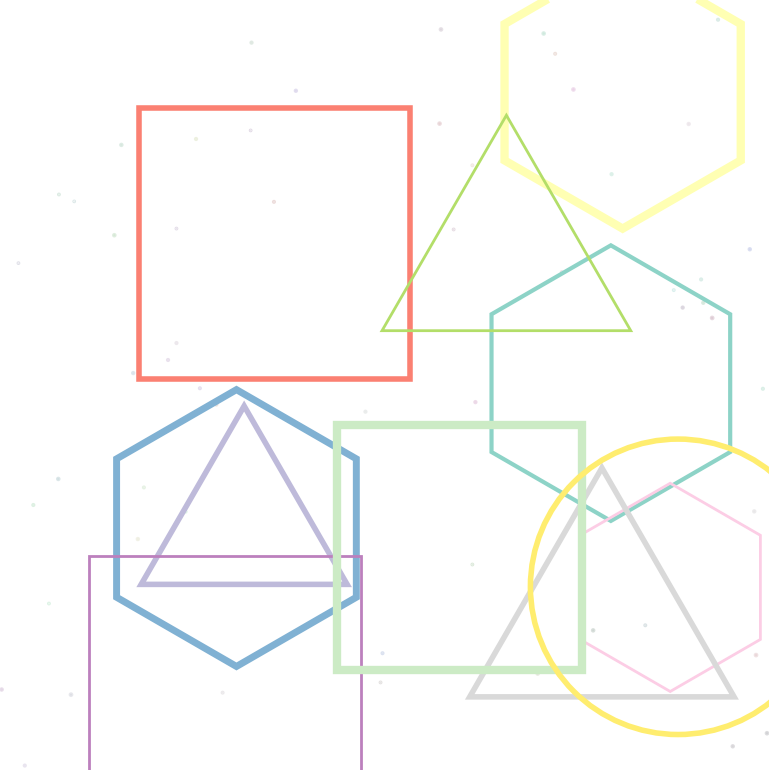[{"shape": "hexagon", "thickness": 1.5, "radius": 0.89, "center": [0.793, 0.502]}, {"shape": "hexagon", "thickness": 3, "radius": 0.89, "center": [0.809, 0.88]}, {"shape": "triangle", "thickness": 2, "radius": 0.77, "center": [0.317, 0.318]}, {"shape": "square", "thickness": 2, "radius": 0.88, "center": [0.357, 0.684]}, {"shape": "hexagon", "thickness": 2.5, "radius": 0.9, "center": [0.307, 0.314]}, {"shape": "triangle", "thickness": 1, "radius": 0.93, "center": [0.658, 0.664]}, {"shape": "hexagon", "thickness": 1, "radius": 0.68, "center": [0.87, 0.237]}, {"shape": "triangle", "thickness": 2, "radius": 0.99, "center": [0.782, 0.194]}, {"shape": "square", "thickness": 1, "radius": 0.88, "center": [0.292, 0.102]}, {"shape": "square", "thickness": 3, "radius": 0.79, "center": [0.596, 0.289]}, {"shape": "circle", "thickness": 2, "radius": 0.96, "center": [0.881, 0.238]}]